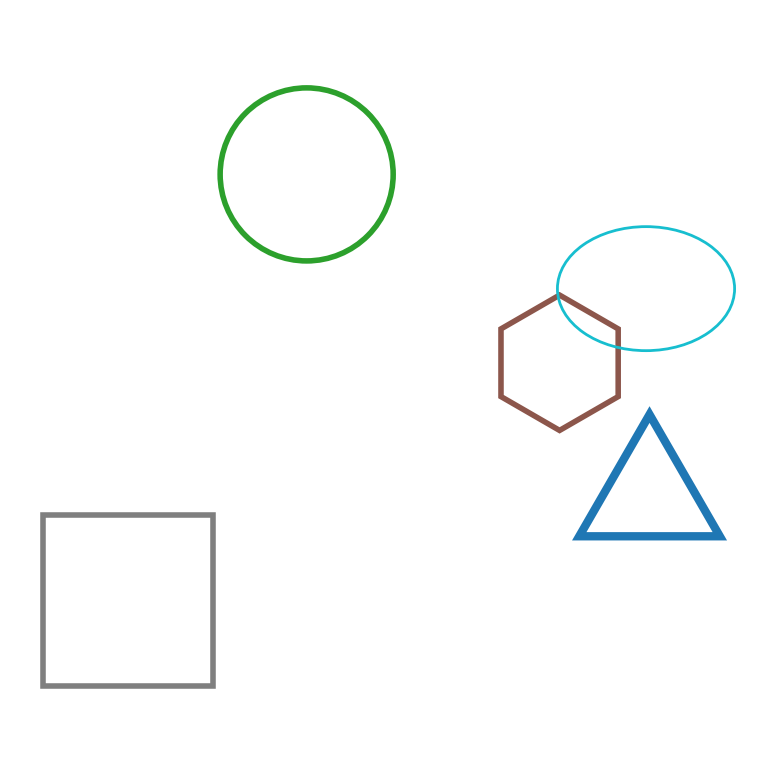[{"shape": "triangle", "thickness": 3, "radius": 0.53, "center": [0.844, 0.356]}, {"shape": "circle", "thickness": 2, "radius": 0.56, "center": [0.398, 0.774]}, {"shape": "hexagon", "thickness": 2, "radius": 0.44, "center": [0.727, 0.529]}, {"shape": "square", "thickness": 2, "radius": 0.55, "center": [0.166, 0.22]}, {"shape": "oval", "thickness": 1, "radius": 0.58, "center": [0.839, 0.625]}]